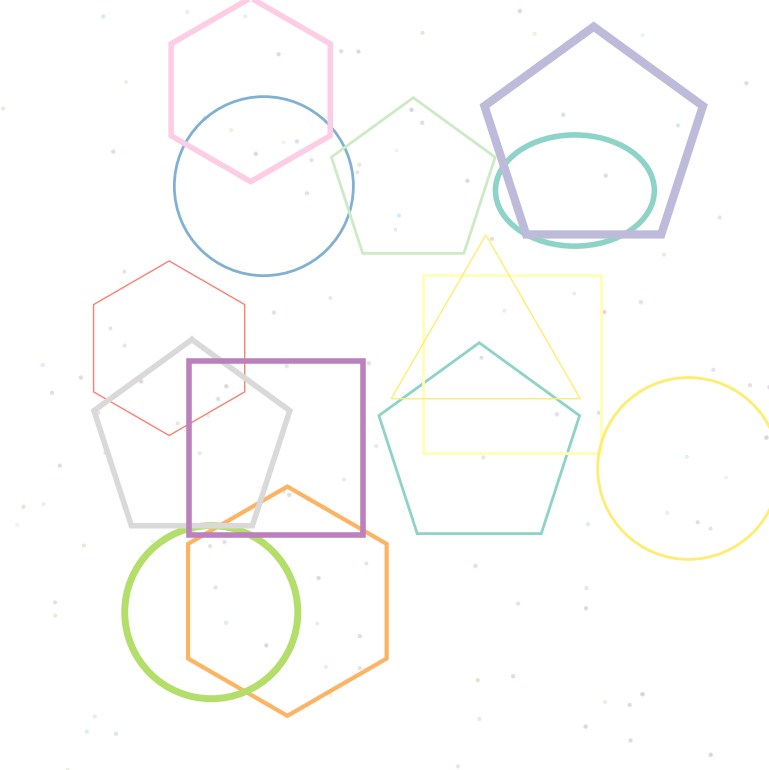[{"shape": "pentagon", "thickness": 1, "radius": 0.69, "center": [0.622, 0.418]}, {"shape": "oval", "thickness": 2, "radius": 0.52, "center": [0.747, 0.753]}, {"shape": "square", "thickness": 1, "radius": 0.58, "center": [0.665, 0.528]}, {"shape": "pentagon", "thickness": 3, "radius": 0.75, "center": [0.771, 0.816]}, {"shape": "hexagon", "thickness": 0.5, "radius": 0.57, "center": [0.22, 0.548]}, {"shape": "circle", "thickness": 1, "radius": 0.58, "center": [0.343, 0.758]}, {"shape": "hexagon", "thickness": 1.5, "radius": 0.74, "center": [0.373, 0.219]}, {"shape": "circle", "thickness": 2.5, "radius": 0.56, "center": [0.274, 0.205]}, {"shape": "hexagon", "thickness": 2, "radius": 0.6, "center": [0.326, 0.883]}, {"shape": "pentagon", "thickness": 2, "radius": 0.67, "center": [0.249, 0.425]}, {"shape": "square", "thickness": 2, "radius": 0.57, "center": [0.359, 0.419]}, {"shape": "pentagon", "thickness": 1, "radius": 0.56, "center": [0.537, 0.761]}, {"shape": "triangle", "thickness": 0.5, "radius": 0.71, "center": [0.631, 0.553]}, {"shape": "circle", "thickness": 1, "radius": 0.59, "center": [0.894, 0.392]}]